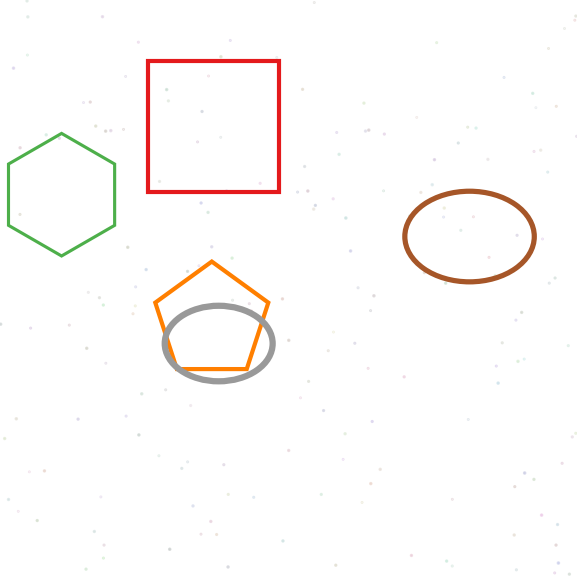[{"shape": "square", "thickness": 2, "radius": 0.57, "center": [0.369, 0.78]}, {"shape": "hexagon", "thickness": 1.5, "radius": 0.53, "center": [0.107, 0.662]}, {"shape": "pentagon", "thickness": 2, "radius": 0.51, "center": [0.367, 0.443]}, {"shape": "oval", "thickness": 2.5, "radius": 0.56, "center": [0.813, 0.59]}, {"shape": "oval", "thickness": 3, "radius": 0.47, "center": [0.379, 0.404]}]